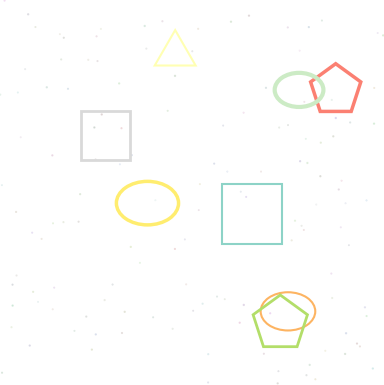[{"shape": "square", "thickness": 1.5, "radius": 0.39, "center": [0.655, 0.445]}, {"shape": "triangle", "thickness": 1.5, "radius": 0.31, "center": [0.455, 0.861]}, {"shape": "pentagon", "thickness": 2.5, "radius": 0.34, "center": [0.872, 0.766]}, {"shape": "oval", "thickness": 1.5, "radius": 0.35, "center": [0.748, 0.191]}, {"shape": "pentagon", "thickness": 2, "radius": 0.37, "center": [0.728, 0.16]}, {"shape": "square", "thickness": 2, "radius": 0.32, "center": [0.274, 0.647]}, {"shape": "oval", "thickness": 3, "radius": 0.32, "center": [0.777, 0.766]}, {"shape": "oval", "thickness": 2.5, "radius": 0.4, "center": [0.383, 0.472]}]